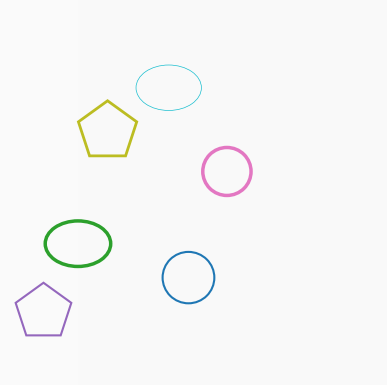[{"shape": "circle", "thickness": 1.5, "radius": 0.33, "center": [0.486, 0.279]}, {"shape": "oval", "thickness": 2.5, "radius": 0.42, "center": [0.201, 0.367]}, {"shape": "pentagon", "thickness": 1.5, "radius": 0.38, "center": [0.112, 0.19]}, {"shape": "circle", "thickness": 2.5, "radius": 0.31, "center": [0.586, 0.555]}, {"shape": "pentagon", "thickness": 2, "radius": 0.4, "center": [0.278, 0.659]}, {"shape": "oval", "thickness": 0.5, "radius": 0.42, "center": [0.435, 0.772]}]